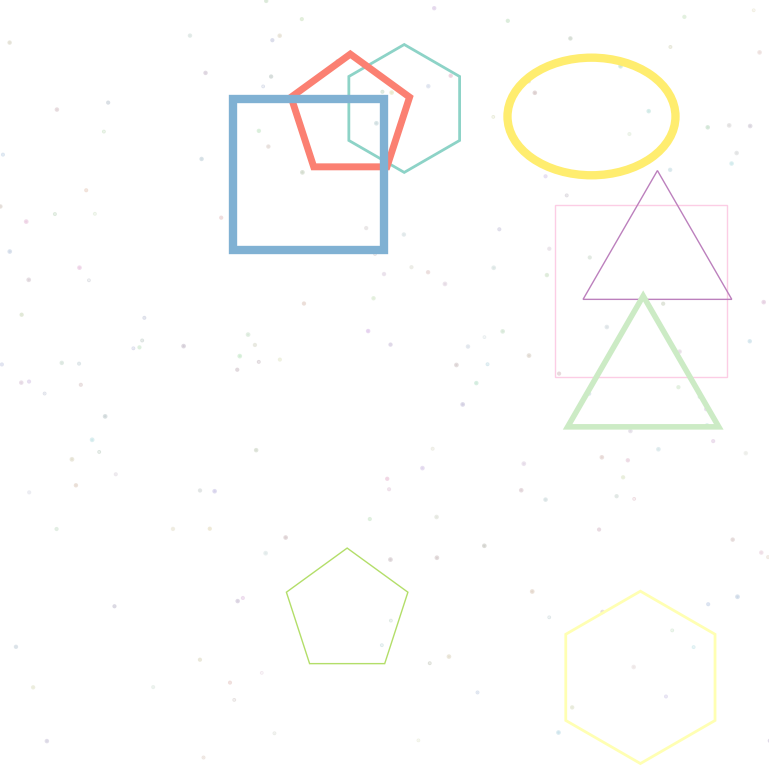[{"shape": "hexagon", "thickness": 1, "radius": 0.42, "center": [0.525, 0.859]}, {"shape": "hexagon", "thickness": 1, "radius": 0.56, "center": [0.832, 0.12]}, {"shape": "pentagon", "thickness": 2.5, "radius": 0.4, "center": [0.455, 0.849]}, {"shape": "square", "thickness": 3, "radius": 0.49, "center": [0.401, 0.773]}, {"shape": "pentagon", "thickness": 0.5, "radius": 0.41, "center": [0.451, 0.205]}, {"shape": "square", "thickness": 0.5, "radius": 0.56, "center": [0.832, 0.622]}, {"shape": "triangle", "thickness": 0.5, "radius": 0.56, "center": [0.854, 0.667]}, {"shape": "triangle", "thickness": 2, "radius": 0.57, "center": [0.835, 0.502]}, {"shape": "oval", "thickness": 3, "radius": 0.55, "center": [0.768, 0.849]}]